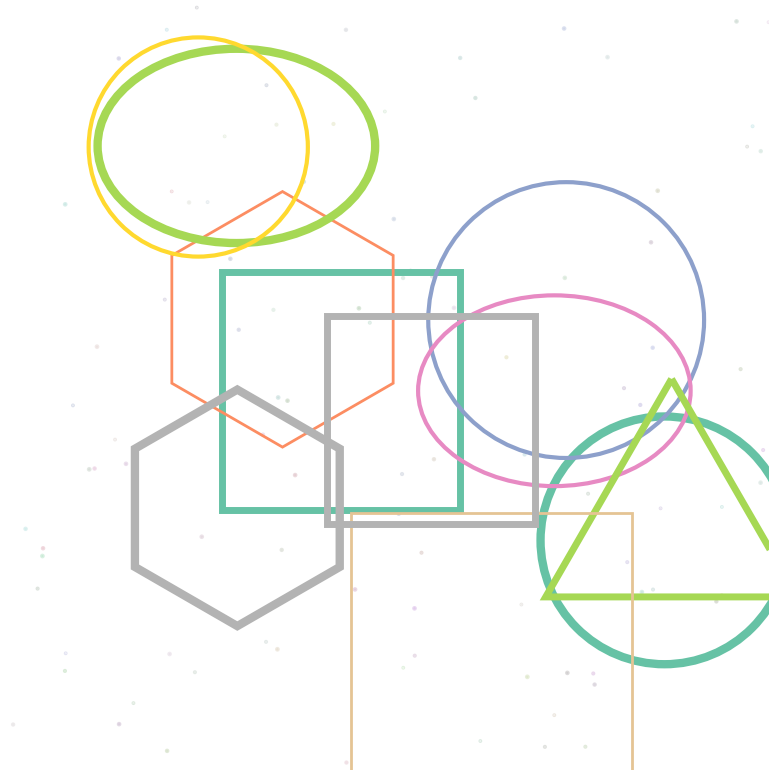[{"shape": "circle", "thickness": 3, "radius": 0.8, "center": [0.863, 0.298]}, {"shape": "square", "thickness": 2.5, "radius": 0.77, "center": [0.443, 0.492]}, {"shape": "hexagon", "thickness": 1, "radius": 0.83, "center": [0.367, 0.585]}, {"shape": "circle", "thickness": 1.5, "radius": 0.9, "center": [0.735, 0.584]}, {"shape": "oval", "thickness": 1.5, "radius": 0.88, "center": [0.72, 0.493]}, {"shape": "triangle", "thickness": 2.5, "radius": 0.94, "center": [0.872, 0.319]}, {"shape": "oval", "thickness": 3, "radius": 0.9, "center": [0.307, 0.811]}, {"shape": "circle", "thickness": 1.5, "radius": 0.71, "center": [0.257, 0.809]}, {"shape": "square", "thickness": 1, "radius": 0.91, "center": [0.639, 0.152]}, {"shape": "hexagon", "thickness": 3, "radius": 0.77, "center": [0.308, 0.34]}, {"shape": "square", "thickness": 2.5, "radius": 0.68, "center": [0.56, 0.455]}]